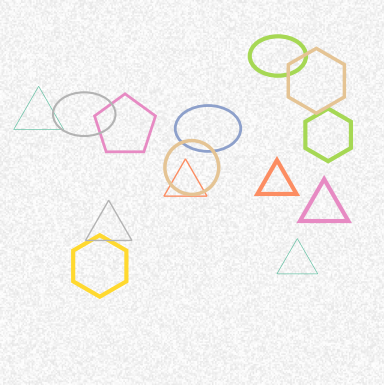[{"shape": "triangle", "thickness": 0.5, "radius": 0.37, "center": [0.1, 0.701]}, {"shape": "triangle", "thickness": 0.5, "radius": 0.31, "center": [0.772, 0.319]}, {"shape": "triangle", "thickness": 3, "radius": 0.29, "center": [0.719, 0.526]}, {"shape": "triangle", "thickness": 1, "radius": 0.32, "center": [0.482, 0.523]}, {"shape": "oval", "thickness": 2, "radius": 0.43, "center": [0.54, 0.666]}, {"shape": "pentagon", "thickness": 2, "radius": 0.42, "center": [0.325, 0.673]}, {"shape": "triangle", "thickness": 3, "radius": 0.36, "center": [0.842, 0.462]}, {"shape": "oval", "thickness": 3, "radius": 0.37, "center": [0.722, 0.855]}, {"shape": "hexagon", "thickness": 3, "radius": 0.34, "center": [0.852, 0.65]}, {"shape": "hexagon", "thickness": 3, "radius": 0.4, "center": [0.259, 0.309]}, {"shape": "circle", "thickness": 2.5, "radius": 0.35, "center": [0.498, 0.565]}, {"shape": "hexagon", "thickness": 2.5, "radius": 0.42, "center": [0.822, 0.79]}, {"shape": "oval", "thickness": 1.5, "radius": 0.41, "center": [0.219, 0.703]}, {"shape": "triangle", "thickness": 1, "radius": 0.35, "center": [0.282, 0.41]}]